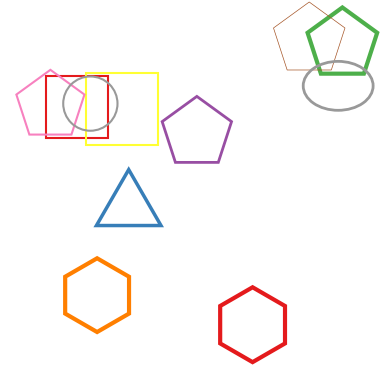[{"shape": "square", "thickness": 1.5, "radius": 0.4, "center": [0.201, 0.723]}, {"shape": "hexagon", "thickness": 3, "radius": 0.49, "center": [0.656, 0.157]}, {"shape": "triangle", "thickness": 2.5, "radius": 0.48, "center": [0.334, 0.463]}, {"shape": "pentagon", "thickness": 3, "radius": 0.48, "center": [0.889, 0.886]}, {"shape": "pentagon", "thickness": 2, "radius": 0.47, "center": [0.511, 0.655]}, {"shape": "hexagon", "thickness": 3, "radius": 0.48, "center": [0.252, 0.233]}, {"shape": "square", "thickness": 1.5, "radius": 0.47, "center": [0.317, 0.717]}, {"shape": "pentagon", "thickness": 0.5, "radius": 0.49, "center": [0.803, 0.897]}, {"shape": "pentagon", "thickness": 1.5, "radius": 0.46, "center": [0.131, 0.726]}, {"shape": "oval", "thickness": 2, "radius": 0.45, "center": [0.878, 0.777]}, {"shape": "circle", "thickness": 1.5, "radius": 0.35, "center": [0.235, 0.731]}]